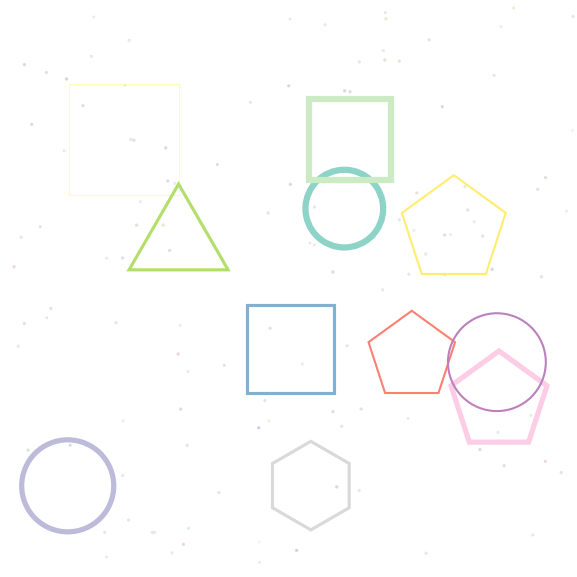[{"shape": "circle", "thickness": 3, "radius": 0.34, "center": [0.596, 0.638]}, {"shape": "square", "thickness": 0.5, "radius": 0.48, "center": [0.214, 0.758]}, {"shape": "circle", "thickness": 2.5, "radius": 0.4, "center": [0.117, 0.158]}, {"shape": "pentagon", "thickness": 1, "radius": 0.39, "center": [0.713, 0.382]}, {"shape": "square", "thickness": 1.5, "radius": 0.38, "center": [0.503, 0.395]}, {"shape": "triangle", "thickness": 1.5, "radius": 0.5, "center": [0.309, 0.581]}, {"shape": "pentagon", "thickness": 2.5, "radius": 0.44, "center": [0.864, 0.304]}, {"shape": "hexagon", "thickness": 1.5, "radius": 0.38, "center": [0.538, 0.158]}, {"shape": "circle", "thickness": 1, "radius": 0.42, "center": [0.86, 0.372]}, {"shape": "square", "thickness": 3, "radius": 0.35, "center": [0.606, 0.757]}, {"shape": "pentagon", "thickness": 1, "radius": 0.47, "center": [0.786, 0.601]}]